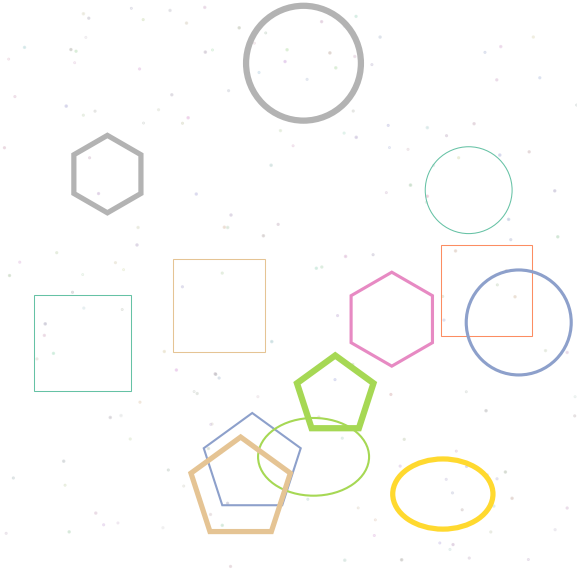[{"shape": "square", "thickness": 0.5, "radius": 0.42, "center": [0.142, 0.405]}, {"shape": "circle", "thickness": 0.5, "radius": 0.38, "center": [0.812, 0.67]}, {"shape": "square", "thickness": 0.5, "radius": 0.39, "center": [0.843, 0.496]}, {"shape": "circle", "thickness": 1.5, "radius": 0.45, "center": [0.898, 0.441]}, {"shape": "pentagon", "thickness": 1, "radius": 0.44, "center": [0.437, 0.196]}, {"shape": "hexagon", "thickness": 1.5, "radius": 0.41, "center": [0.678, 0.446]}, {"shape": "pentagon", "thickness": 3, "radius": 0.35, "center": [0.58, 0.314]}, {"shape": "oval", "thickness": 1, "radius": 0.48, "center": [0.543, 0.208]}, {"shape": "oval", "thickness": 2.5, "radius": 0.43, "center": [0.767, 0.144]}, {"shape": "pentagon", "thickness": 2.5, "radius": 0.45, "center": [0.417, 0.152]}, {"shape": "square", "thickness": 0.5, "radius": 0.4, "center": [0.379, 0.47]}, {"shape": "circle", "thickness": 3, "radius": 0.5, "center": [0.526, 0.89]}, {"shape": "hexagon", "thickness": 2.5, "radius": 0.34, "center": [0.186, 0.698]}]